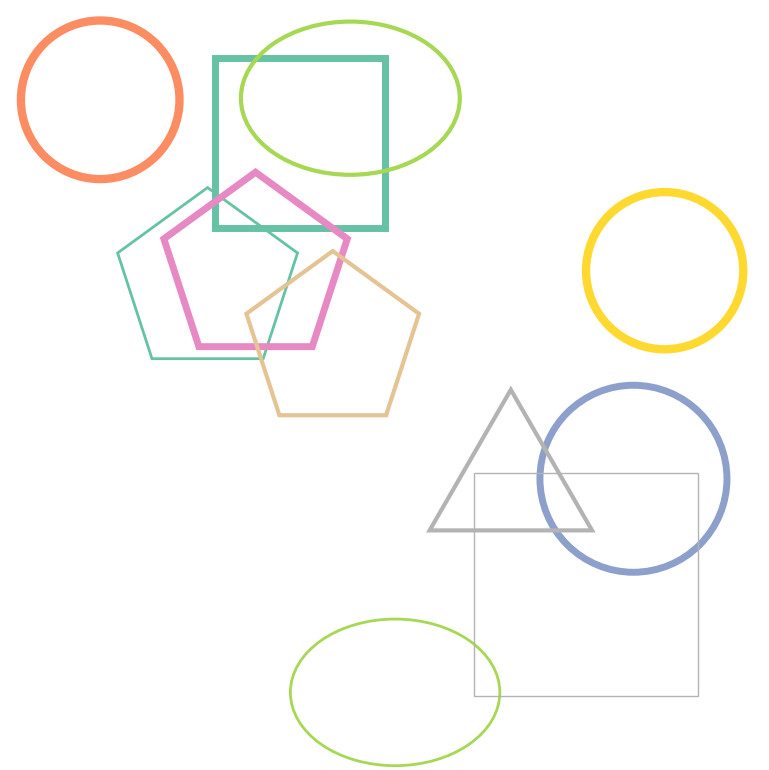[{"shape": "square", "thickness": 2.5, "radius": 0.55, "center": [0.39, 0.814]}, {"shape": "pentagon", "thickness": 1, "radius": 0.61, "center": [0.27, 0.634]}, {"shape": "circle", "thickness": 3, "radius": 0.51, "center": [0.13, 0.87]}, {"shape": "circle", "thickness": 2.5, "radius": 0.61, "center": [0.823, 0.378]}, {"shape": "pentagon", "thickness": 2.5, "radius": 0.63, "center": [0.332, 0.651]}, {"shape": "oval", "thickness": 1.5, "radius": 0.71, "center": [0.455, 0.872]}, {"shape": "oval", "thickness": 1, "radius": 0.68, "center": [0.513, 0.101]}, {"shape": "circle", "thickness": 3, "radius": 0.51, "center": [0.863, 0.648]}, {"shape": "pentagon", "thickness": 1.5, "radius": 0.59, "center": [0.432, 0.556]}, {"shape": "triangle", "thickness": 1.5, "radius": 0.61, "center": [0.663, 0.372]}, {"shape": "square", "thickness": 0.5, "radius": 0.73, "center": [0.761, 0.241]}]